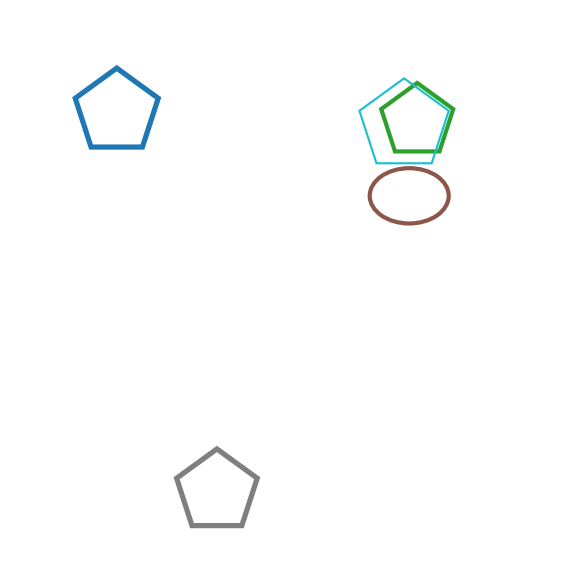[{"shape": "pentagon", "thickness": 2.5, "radius": 0.38, "center": [0.202, 0.806]}, {"shape": "pentagon", "thickness": 2, "radius": 0.33, "center": [0.722, 0.79]}, {"shape": "oval", "thickness": 2, "radius": 0.34, "center": [0.709, 0.66]}, {"shape": "pentagon", "thickness": 2.5, "radius": 0.37, "center": [0.376, 0.148]}, {"shape": "pentagon", "thickness": 1, "radius": 0.41, "center": [0.7, 0.782]}]